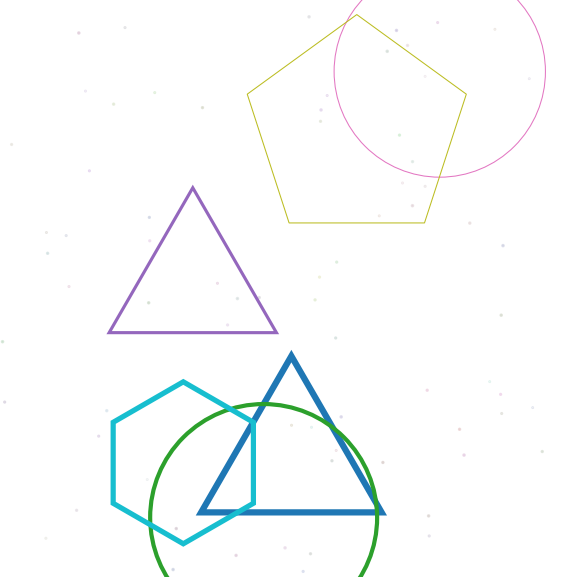[{"shape": "triangle", "thickness": 3, "radius": 0.9, "center": [0.505, 0.202]}, {"shape": "circle", "thickness": 2, "radius": 0.98, "center": [0.457, 0.103]}, {"shape": "triangle", "thickness": 1.5, "radius": 0.84, "center": [0.334, 0.507]}, {"shape": "circle", "thickness": 0.5, "radius": 0.91, "center": [0.762, 0.875]}, {"shape": "pentagon", "thickness": 0.5, "radius": 1.0, "center": [0.618, 0.774]}, {"shape": "hexagon", "thickness": 2.5, "radius": 0.7, "center": [0.317, 0.198]}]